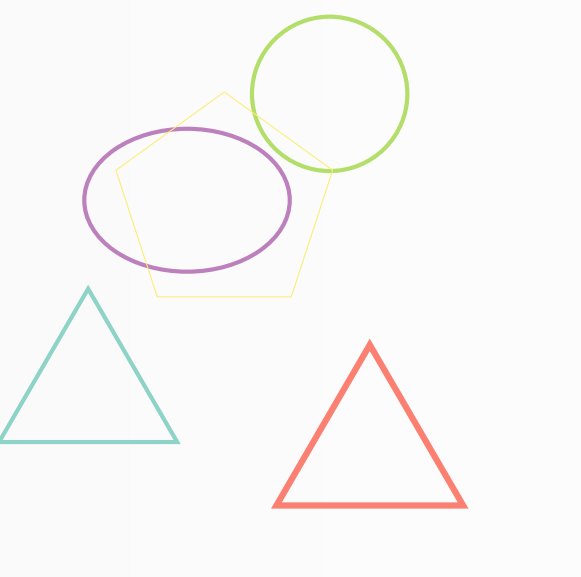[{"shape": "triangle", "thickness": 2, "radius": 0.88, "center": [0.152, 0.322]}, {"shape": "triangle", "thickness": 3, "radius": 0.93, "center": [0.636, 0.217]}, {"shape": "circle", "thickness": 2, "radius": 0.67, "center": [0.567, 0.837]}, {"shape": "oval", "thickness": 2, "radius": 0.88, "center": [0.322, 0.652]}, {"shape": "pentagon", "thickness": 0.5, "radius": 0.98, "center": [0.386, 0.644]}]